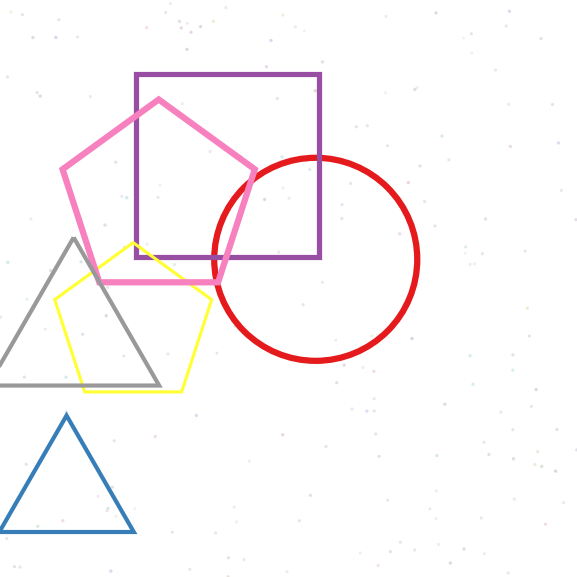[{"shape": "circle", "thickness": 3, "radius": 0.88, "center": [0.547, 0.55]}, {"shape": "triangle", "thickness": 2, "radius": 0.67, "center": [0.115, 0.145]}, {"shape": "square", "thickness": 2.5, "radius": 0.79, "center": [0.394, 0.713]}, {"shape": "pentagon", "thickness": 1.5, "radius": 0.71, "center": [0.231, 0.436]}, {"shape": "pentagon", "thickness": 3, "radius": 0.88, "center": [0.275, 0.652]}, {"shape": "triangle", "thickness": 2, "radius": 0.85, "center": [0.128, 0.417]}]